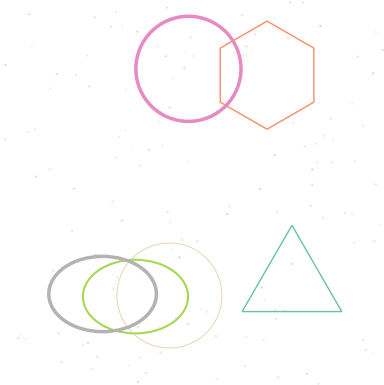[{"shape": "triangle", "thickness": 1, "radius": 0.75, "center": [0.758, 0.265]}, {"shape": "hexagon", "thickness": 1, "radius": 0.7, "center": [0.694, 0.805]}, {"shape": "circle", "thickness": 2.5, "radius": 0.68, "center": [0.489, 0.821]}, {"shape": "oval", "thickness": 1.5, "radius": 0.68, "center": [0.352, 0.23]}, {"shape": "circle", "thickness": 0.5, "radius": 0.68, "center": [0.44, 0.232]}, {"shape": "oval", "thickness": 2.5, "radius": 0.7, "center": [0.266, 0.236]}]